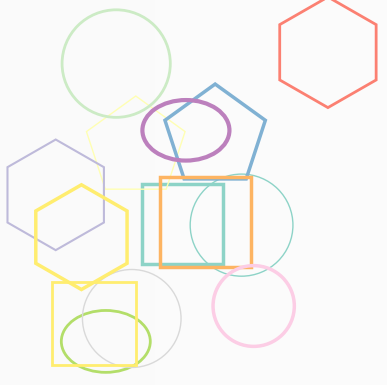[{"shape": "square", "thickness": 2.5, "radius": 0.52, "center": [0.471, 0.419]}, {"shape": "circle", "thickness": 1, "radius": 0.66, "center": [0.623, 0.415]}, {"shape": "pentagon", "thickness": 1, "radius": 0.67, "center": [0.35, 0.617]}, {"shape": "hexagon", "thickness": 1.5, "radius": 0.72, "center": [0.144, 0.494]}, {"shape": "hexagon", "thickness": 2, "radius": 0.72, "center": [0.846, 0.864]}, {"shape": "pentagon", "thickness": 2.5, "radius": 0.68, "center": [0.555, 0.645]}, {"shape": "square", "thickness": 2.5, "radius": 0.59, "center": [0.53, 0.422]}, {"shape": "oval", "thickness": 2, "radius": 0.57, "center": [0.273, 0.113]}, {"shape": "circle", "thickness": 2.5, "radius": 0.52, "center": [0.655, 0.205]}, {"shape": "circle", "thickness": 1, "radius": 0.64, "center": [0.34, 0.173]}, {"shape": "oval", "thickness": 3, "radius": 0.56, "center": [0.48, 0.662]}, {"shape": "circle", "thickness": 2, "radius": 0.7, "center": [0.3, 0.835]}, {"shape": "hexagon", "thickness": 2.5, "radius": 0.68, "center": [0.21, 0.384]}, {"shape": "square", "thickness": 2, "radius": 0.54, "center": [0.242, 0.16]}]